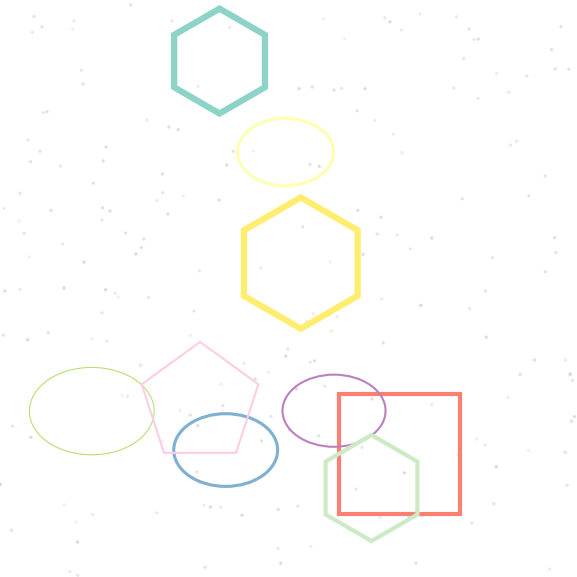[{"shape": "hexagon", "thickness": 3, "radius": 0.45, "center": [0.38, 0.893]}, {"shape": "oval", "thickness": 1.5, "radius": 0.42, "center": [0.494, 0.736]}, {"shape": "square", "thickness": 2, "radius": 0.52, "center": [0.692, 0.212]}, {"shape": "oval", "thickness": 1.5, "radius": 0.45, "center": [0.391, 0.22]}, {"shape": "oval", "thickness": 0.5, "radius": 0.54, "center": [0.159, 0.287]}, {"shape": "pentagon", "thickness": 1, "radius": 0.53, "center": [0.346, 0.301]}, {"shape": "oval", "thickness": 1, "radius": 0.45, "center": [0.578, 0.288]}, {"shape": "hexagon", "thickness": 2, "radius": 0.46, "center": [0.643, 0.154]}, {"shape": "hexagon", "thickness": 3, "radius": 0.57, "center": [0.521, 0.544]}]